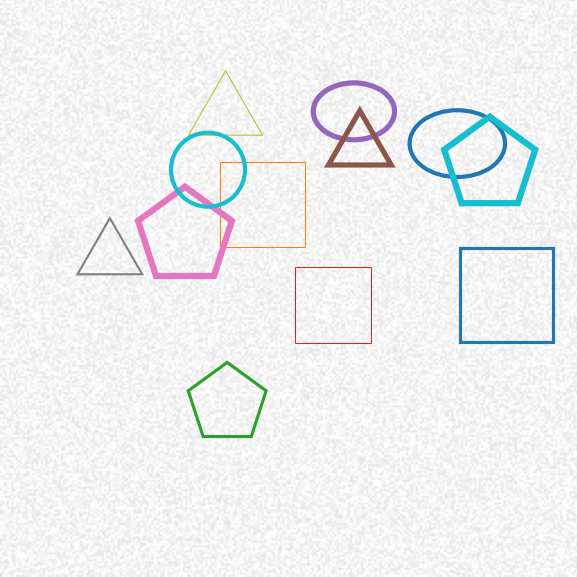[{"shape": "square", "thickness": 1.5, "radius": 0.4, "center": [0.877, 0.488]}, {"shape": "oval", "thickness": 2, "radius": 0.41, "center": [0.792, 0.75]}, {"shape": "square", "thickness": 0.5, "radius": 0.37, "center": [0.454, 0.645]}, {"shape": "pentagon", "thickness": 1.5, "radius": 0.35, "center": [0.393, 0.301]}, {"shape": "square", "thickness": 0.5, "radius": 0.33, "center": [0.577, 0.471]}, {"shape": "oval", "thickness": 2.5, "radius": 0.35, "center": [0.613, 0.806]}, {"shape": "triangle", "thickness": 2.5, "radius": 0.31, "center": [0.623, 0.745]}, {"shape": "pentagon", "thickness": 3, "radius": 0.43, "center": [0.32, 0.59]}, {"shape": "triangle", "thickness": 1, "radius": 0.32, "center": [0.19, 0.557]}, {"shape": "triangle", "thickness": 0.5, "radius": 0.37, "center": [0.391, 0.802]}, {"shape": "circle", "thickness": 2, "radius": 0.32, "center": [0.36, 0.705]}, {"shape": "pentagon", "thickness": 3, "radius": 0.41, "center": [0.848, 0.714]}]